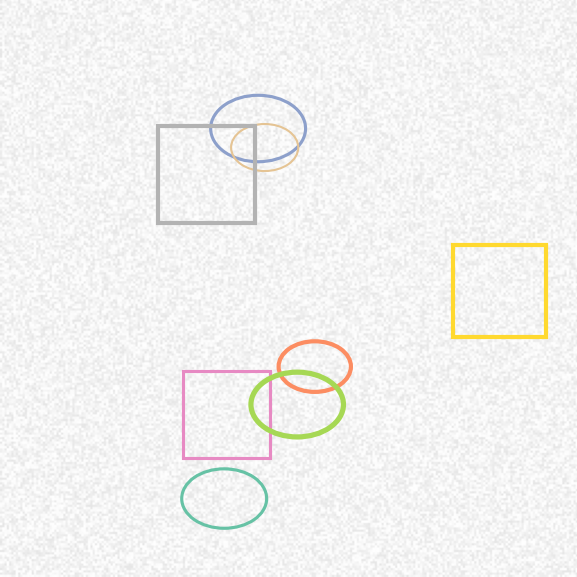[{"shape": "oval", "thickness": 1.5, "radius": 0.37, "center": [0.388, 0.136]}, {"shape": "oval", "thickness": 2, "radius": 0.31, "center": [0.545, 0.364]}, {"shape": "oval", "thickness": 1.5, "radius": 0.41, "center": [0.447, 0.777]}, {"shape": "square", "thickness": 1.5, "radius": 0.38, "center": [0.393, 0.282]}, {"shape": "oval", "thickness": 2.5, "radius": 0.4, "center": [0.515, 0.299]}, {"shape": "square", "thickness": 2, "radius": 0.4, "center": [0.865, 0.495]}, {"shape": "oval", "thickness": 1, "radius": 0.29, "center": [0.458, 0.744]}, {"shape": "square", "thickness": 2, "radius": 0.42, "center": [0.357, 0.696]}]